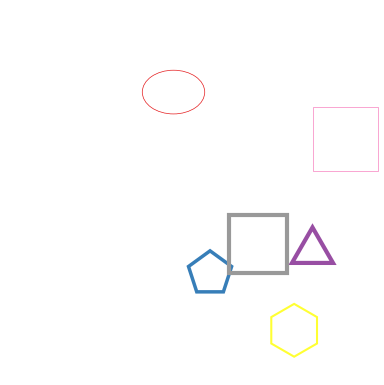[{"shape": "oval", "thickness": 0.5, "radius": 0.41, "center": [0.451, 0.761]}, {"shape": "pentagon", "thickness": 2.5, "radius": 0.29, "center": [0.546, 0.29]}, {"shape": "triangle", "thickness": 3, "radius": 0.31, "center": [0.812, 0.348]}, {"shape": "hexagon", "thickness": 1.5, "radius": 0.34, "center": [0.764, 0.142]}, {"shape": "square", "thickness": 0.5, "radius": 0.42, "center": [0.898, 0.638]}, {"shape": "square", "thickness": 3, "radius": 0.38, "center": [0.669, 0.367]}]